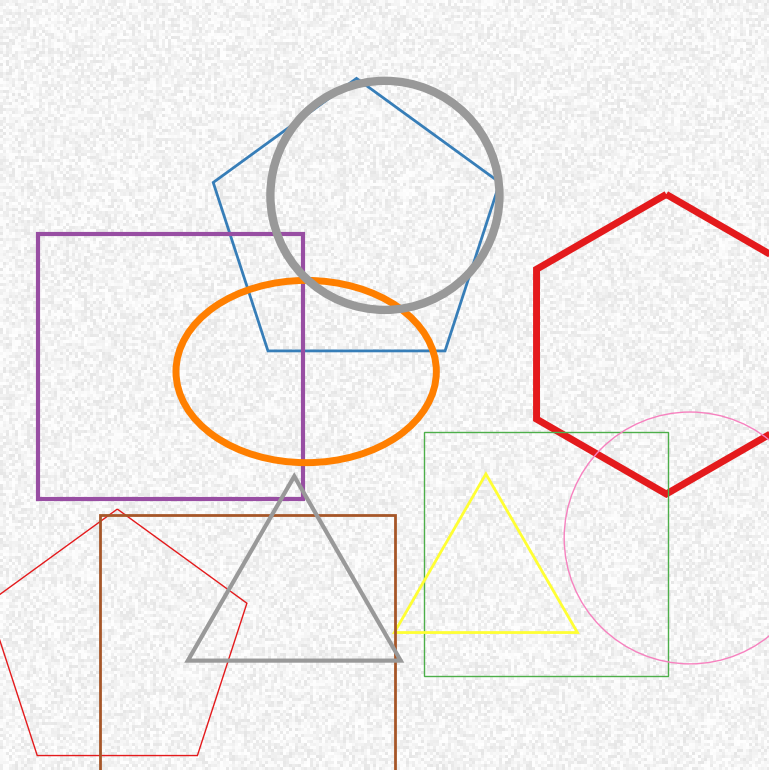[{"shape": "pentagon", "thickness": 0.5, "radius": 0.88, "center": [0.152, 0.162]}, {"shape": "hexagon", "thickness": 2.5, "radius": 0.97, "center": [0.865, 0.553]}, {"shape": "pentagon", "thickness": 1, "radius": 0.98, "center": [0.463, 0.703]}, {"shape": "square", "thickness": 0.5, "radius": 0.79, "center": [0.709, 0.281]}, {"shape": "square", "thickness": 1.5, "radius": 0.86, "center": [0.221, 0.524]}, {"shape": "oval", "thickness": 2.5, "radius": 0.85, "center": [0.398, 0.517]}, {"shape": "triangle", "thickness": 1, "radius": 0.69, "center": [0.631, 0.247]}, {"shape": "square", "thickness": 1, "radius": 0.96, "center": [0.321, 0.14]}, {"shape": "circle", "thickness": 0.5, "radius": 0.82, "center": [0.896, 0.301]}, {"shape": "triangle", "thickness": 1.5, "radius": 0.8, "center": [0.382, 0.222]}, {"shape": "circle", "thickness": 3, "radius": 0.74, "center": [0.5, 0.746]}]